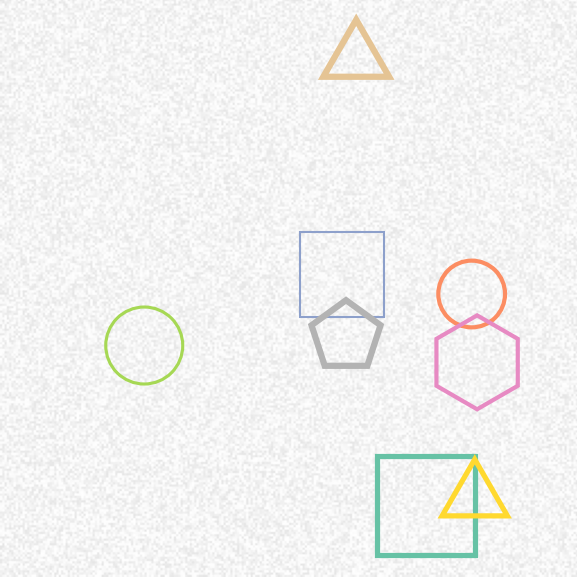[{"shape": "square", "thickness": 2.5, "radius": 0.43, "center": [0.738, 0.124]}, {"shape": "circle", "thickness": 2, "radius": 0.29, "center": [0.817, 0.49]}, {"shape": "square", "thickness": 1, "radius": 0.37, "center": [0.592, 0.524]}, {"shape": "hexagon", "thickness": 2, "radius": 0.41, "center": [0.826, 0.372]}, {"shape": "circle", "thickness": 1.5, "radius": 0.33, "center": [0.25, 0.401]}, {"shape": "triangle", "thickness": 2.5, "radius": 0.33, "center": [0.822, 0.138]}, {"shape": "triangle", "thickness": 3, "radius": 0.33, "center": [0.617, 0.899]}, {"shape": "pentagon", "thickness": 3, "radius": 0.31, "center": [0.599, 0.417]}]